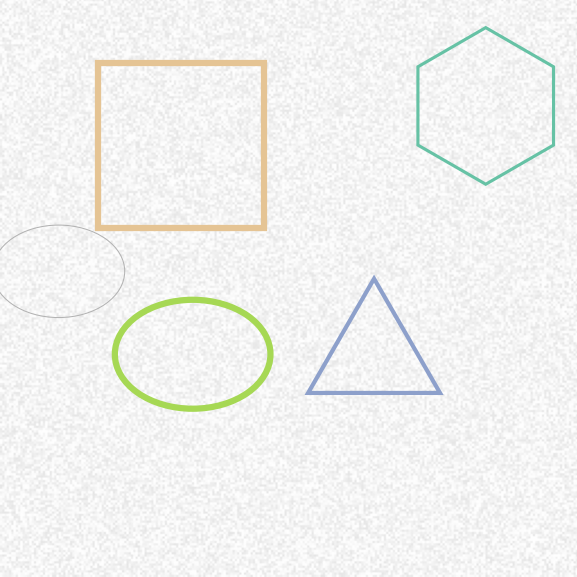[{"shape": "hexagon", "thickness": 1.5, "radius": 0.68, "center": [0.841, 0.816]}, {"shape": "triangle", "thickness": 2, "radius": 0.66, "center": [0.648, 0.385]}, {"shape": "oval", "thickness": 3, "radius": 0.67, "center": [0.334, 0.386]}, {"shape": "square", "thickness": 3, "radius": 0.72, "center": [0.313, 0.747]}, {"shape": "oval", "thickness": 0.5, "radius": 0.57, "center": [0.102, 0.529]}]